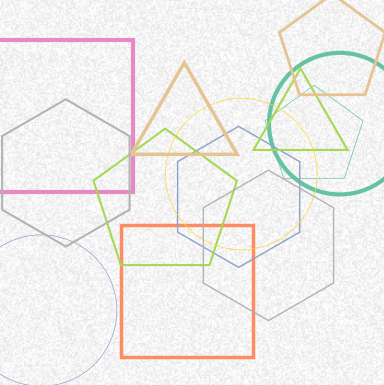[{"shape": "pentagon", "thickness": 0.5, "radius": 0.67, "center": [0.816, 0.645]}, {"shape": "circle", "thickness": 3, "radius": 0.92, "center": [0.883, 0.679]}, {"shape": "square", "thickness": 2.5, "radius": 0.86, "center": [0.486, 0.244]}, {"shape": "hexagon", "thickness": 1, "radius": 0.92, "center": [0.62, 0.489]}, {"shape": "circle", "thickness": 0.5, "radius": 0.98, "center": [0.107, 0.193]}, {"shape": "square", "thickness": 3, "radius": 0.98, "center": [0.15, 0.698]}, {"shape": "pentagon", "thickness": 1.5, "radius": 0.98, "center": [0.429, 0.47]}, {"shape": "triangle", "thickness": 1.5, "radius": 0.71, "center": [0.781, 0.681]}, {"shape": "circle", "thickness": 0.5, "radius": 0.98, "center": [0.627, 0.548]}, {"shape": "pentagon", "thickness": 2, "radius": 0.72, "center": [0.863, 0.871]}, {"shape": "triangle", "thickness": 2.5, "radius": 0.79, "center": [0.479, 0.678]}, {"shape": "hexagon", "thickness": 1, "radius": 0.98, "center": [0.697, 0.363]}, {"shape": "hexagon", "thickness": 1.5, "radius": 0.96, "center": [0.171, 0.551]}]